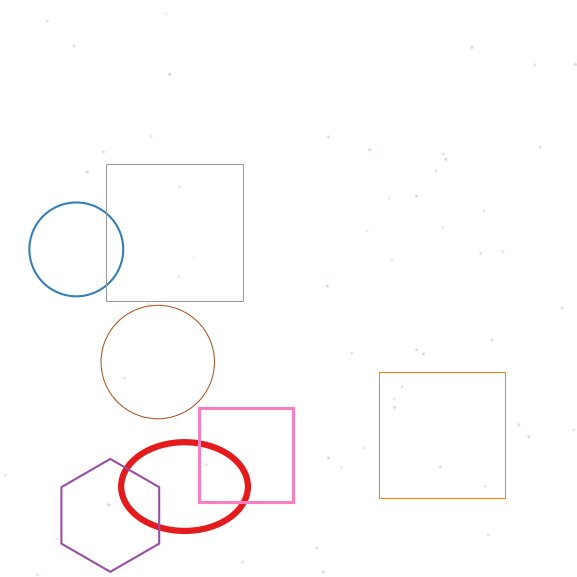[{"shape": "oval", "thickness": 3, "radius": 0.55, "center": [0.32, 0.157]}, {"shape": "circle", "thickness": 1, "radius": 0.41, "center": [0.132, 0.567]}, {"shape": "hexagon", "thickness": 1, "radius": 0.49, "center": [0.191, 0.107]}, {"shape": "square", "thickness": 0.5, "radius": 0.55, "center": [0.765, 0.246]}, {"shape": "circle", "thickness": 0.5, "radius": 0.49, "center": [0.273, 0.372]}, {"shape": "square", "thickness": 1.5, "radius": 0.41, "center": [0.426, 0.211]}, {"shape": "square", "thickness": 0.5, "radius": 0.59, "center": [0.303, 0.597]}]